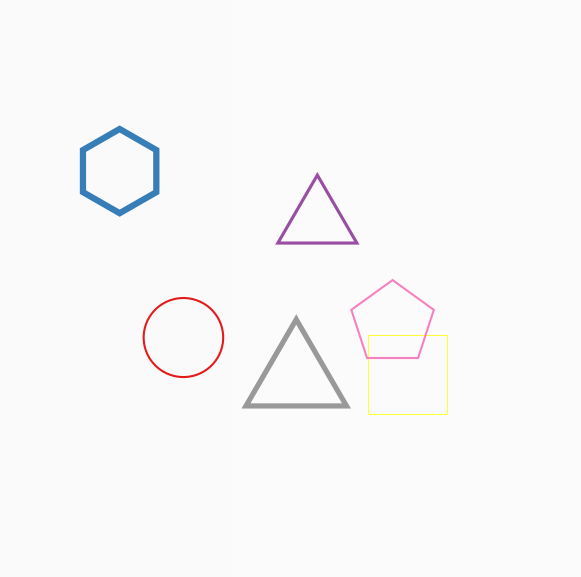[{"shape": "circle", "thickness": 1, "radius": 0.34, "center": [0.316, 0.415]}, {"shape": "hexagon", "thickness": 3, "radius": 0.36, "center": [0.206, 0.703]}, {"shape": "triangle", "thickness": 1.5, "radius": 0.39, "center": [0.546, 0.617]}, {"shape": "square", "thickness": 0.5, "radius": 0.34, "center": [0.702, 0.351]}, {"shape": "pentagon", "thickness": 1, "radius": 0.37, "center": [0.675, 0.44]}, {"shape": "triangle", "thickness": 2.5, "radius": 0.5, "center": [0.51, 0.346]}]